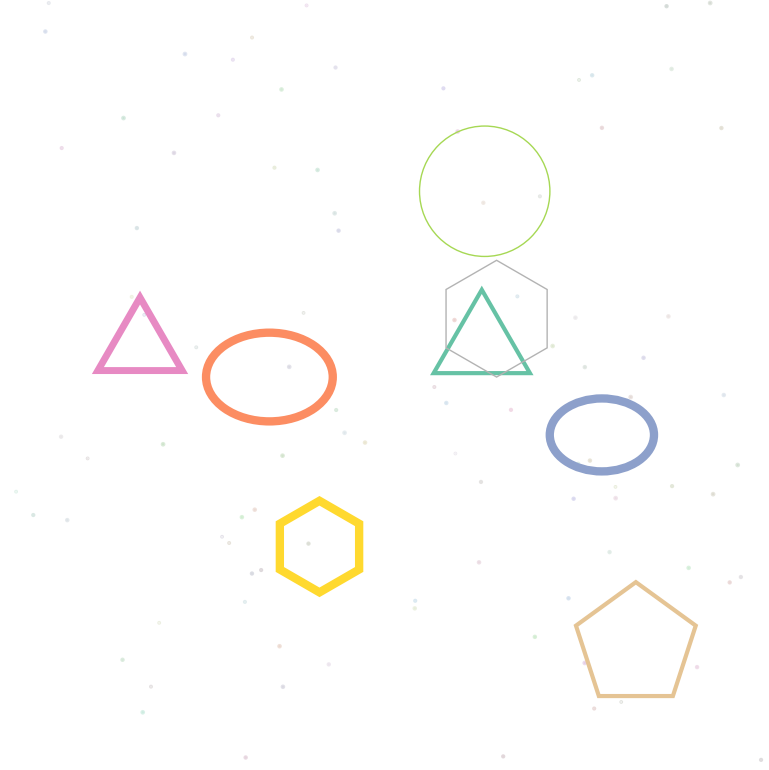[{"shape": "triangle", "thickness": 1.5, "radius": 0.36, "center": [0.626, 0.551]}, {"shape": "oval", "thickness": 3, "radius": 0.41, "center": [0.35, 0.51]}, {"shape": "oval", "thickness": 3, "radius": 0.34, "center": [0.782, 0.435]}, {"shape": "triangle", "thickness": 2.5, "radius": 0.32, "center": [0.182, 0.55]}, {"shape": "circle", "thickness": 0.5, "radius": 0.42, "center": [0.629, 0.752]}, {"shape": "hexagon", "thickness": 3, "radius": 0.3, "center": [0.415, 0.29]}, {"shape": "pentagon", "thickness": 1.5, "radius": 0.41, "center": [0.826, 0.162]}, {"shape": "hexagon", "thickness": 0.5, "radius": 0.38, "center": [0.645, 0.586]}]